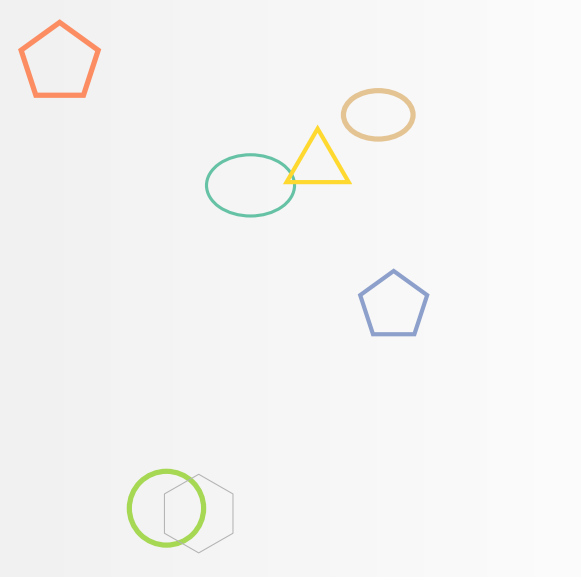[{"shape": "oval", "thickness": 1.5, "radius": 0.38, "center": [0.431, 0.678]}, {"shape": "pentagon", "thickness": 2.5, "radius": 0.35, "center": [0.103, 0.891]}, {"shape": "pentagon", "thickness": 2, "radius": 0.3, "center": [0.677, 0.469]}, {"shape": "circle", "thickness": 2.5, "radius": 0.32, "center": [0.286, 0.119]}, {"shape": "triangle", "thickness": 2, "radius": 0.31, "center": [0.546, 0.715]}, {"shape": "oval", "thickness": 2.5, "radius": 0.3, "center": [0.651, 0.8]}, {"shape": "hexagon", "thickness": 0.5, "radius": 0.34, "center": [0.342, 0.11]}]